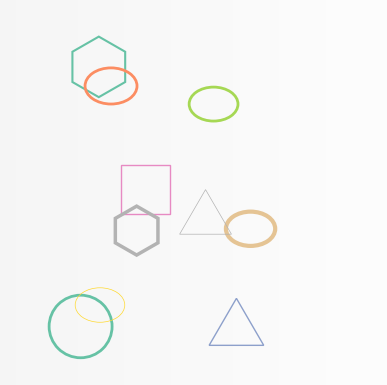[{"shape": "hexagon", "thickness": 1.5, "radius": 0.39, "center": [0.255, 0.826]}, {"shape": "circle", "thickness": 2, "radius": 0.41, "center": [0.208, 0.152]}, {"shape": "oval", "thickness": 2, "radius": 0.34, "center": [0.287, 0.777]}, {"shape": "triangle", "thickness": 1, "radius": 0.41, "center": [0.61, 0.144]}, {"shape": "square", "thickness": 1, "radius": 0.31, "center": [0.375, 0.508]}, {"shape": "oval", "thickness": 2, "radius": 0.32, "center": [0.551, 0.73]}, {"shape": "oval", "thickness": 0.5, "radius": 0.32, "center": [0.258, 0.208]}, {"shape": "oval", "thickness": 3, "radius": 0.32, "center": [0.647, 0.406]}, {"shape": "triangle", "thickness": 0.5, "radius": 0.39, "center": [0.53, 0.43]}, {"shape": "hexagon", "thickness": 2.5, "radius": 0.32, "center": [0.353, 0.401]}]